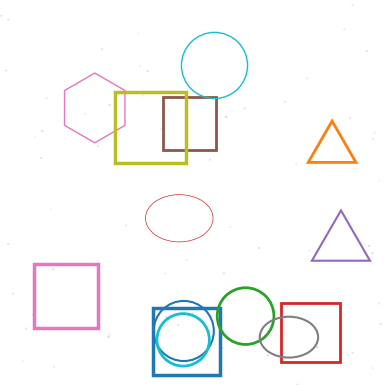[{"shape": "square", "thickness": 2.5, "radius": 0.43, "center": [0.484, 0.113]}, {"shape": "circle", "thickness": 1.5, "radius": 0.39, "center": [0.477, 0.14]}, {"shape": "triangle", "thickness": 2, "radius": 0.36, "center": [0.863, 0.614]}, {"shape": "circle", "thickness": 2, "radius": 0.37, "center": [0.638, 0.179]}, {"shape": "oval", "thickness": 0.5, "radius": 0.44, "center": [0.466, 0.433]}, {"shape": "square", "thickness": 2, "radius": 0.38, "center": [0.806, 0.137]}, {"shape": "triangle", "thickness": 1.5, "radius": 0.44, "center": [0.886, 0.366]}, {"shape": "square", "thickness": 2, "radius": 0.34, "center": [0.492, 0.68]}, {"shape": "square", "thickness": 2.5, "radius": 0.42, "center": [0.171, 0.23]}, {"shape": "hexagon", "thickness": 1, "radius": 0.45, "center": [0.246, 0.72]}, {"shape": "oval", "thickness": 1.5, "radius": 0.38, "center": [0.75, 0.124]}, {"shape": "square", "thickness": 2.5, "radius": 0.46, "center": [0.391, 0.668]}, {"shape": "circle", "thickness": 1, "radius": 0.43, "center": [0.557, 0.83]}, {"shape": "circle", "thickness": 2, "radius": 0.34, "center": [0.476, 0.117]}]